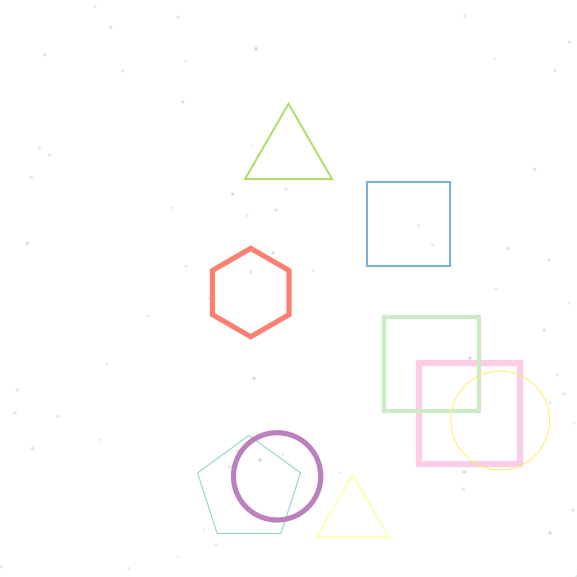[{"shape": "pentagon", "thickness": 0.5, "radius": 0.47, "center": [0.431, 0.151]}, {"shape": "triangle", "thickness": 1, "radius": 0.36, "center": [0.611, 0.105]}, {"shape": "hexagon", "thickness": 2.5, "radius": 0.38, "center": [0.434, 0.493]}, {"shape": "square", "thickness": 1, "radius": 0.36, "center": [0.707, 0.611]}, {"shape": "triangle", "thickness": 1, "radius": 0.44, "center": [0.5, 0.732]}, {"shape": "square", "thickness": 3, "radius": 0.44, "center": [0.813, 0.284]}, {"shape": "circle", "thickness": 2.5, "radius": 0.38, "center": [0.48, 0.174]}, {"shape": "square", "thickness": 2, "radius": 0.41, "center": [0.747, 0.368]}, {"shape": "circle", "thickness": 0.5, "radius": 0.43, "center": [0.866, 0.271]}]